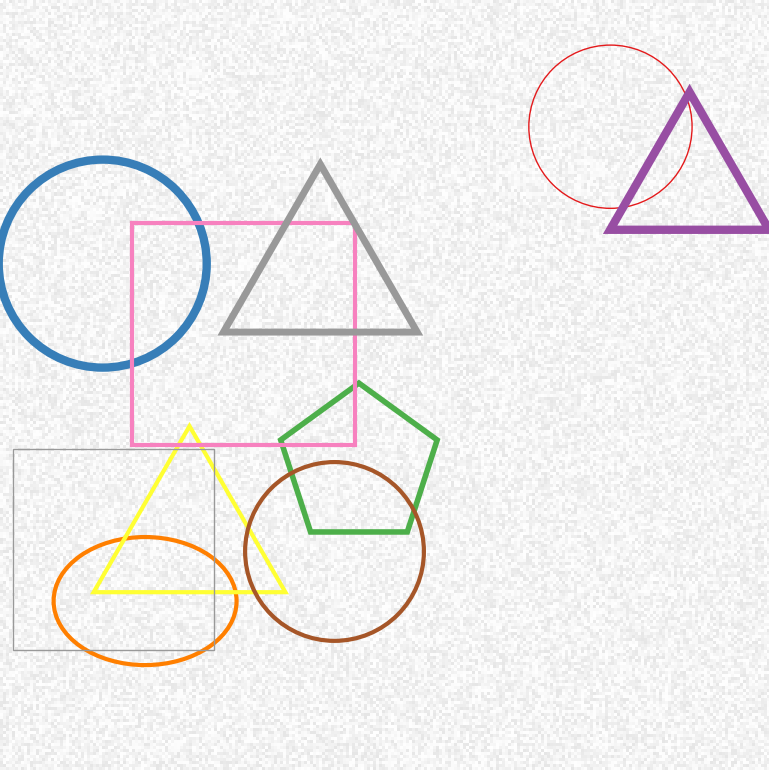[{"shape": "circle", "thickness": 0.5, "radius": 0.53, "center": [0.793, 0.835]}, {"shape": "circle", "thickness": 3, "radius": 0.68, "center": [0.133, 0.658]}, {"shape": "pentagon", "thickness": 2, "radius": 0.53, "center": [0.466, 0.396]}, {"shape": "triangle", "thickness": 3, "radius": 0.6, "center": [0.896, 0.761]}, {"shape": "oval", "thickness": 1.5, "radius": 0.59, "center": [0.188, 0.219]}, {"shape": "triangle", "thickness": 1.5, "radius": 0.72, "center": [0.246, 0.303]}, {"shape": "circle", "thickness": 1.5, "radius": 0.58, "center": [0.434, 0.284]}, {"shape": "square", "thickness": 1.5, "radius": 0.72, "center": [0.316, 0.566]}, {"shape": "square", "thickness": 0.5, "radius": 0.65, "center": [0.148, 0.286]}, {"shape": "triangle", "thickness": 2.5, "radius": 0.73, "center": [0.416, 0.641]}]